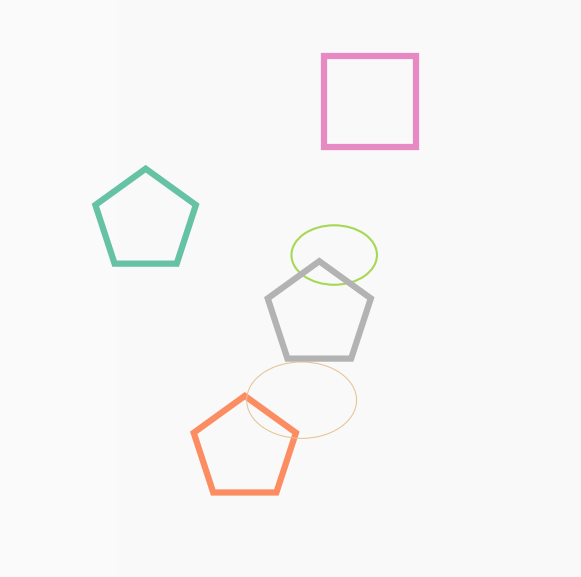[{"shape": "pentagon", "thickness": 3, "radius": 0.45, "center": [0.251, 0.616]}, {"shape": "pentagon", "thickness": 3, "radius": 0.46, "center": [0.421, 0.221]}, {"shape": "square", "thickness": 3, "radius": 0.39, "center": [0.636, 0.823]}, {"shape": "oval", "thickness": 1, "radius": 0.37, "center": [0.575, 0.558]}, {"shape": "oval", "thickness": 0.5, "radius": 0.47, "center": [0.519, 0.306]}, {"shape": "pentagon", "thickness": 3, "radius": 0.47, "center": [0.549, 0.454]}]